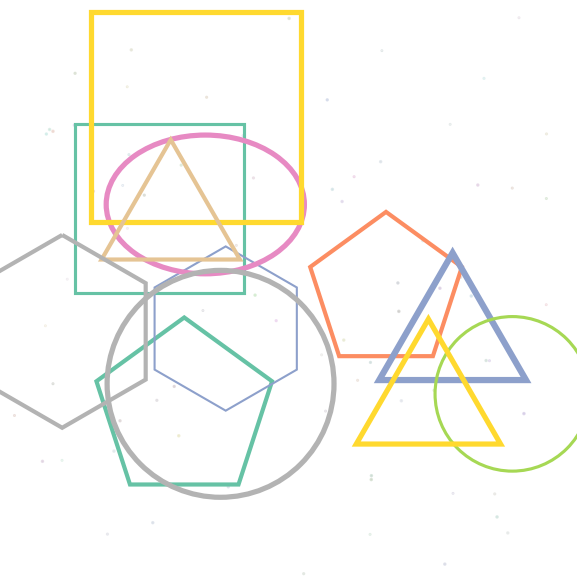[{"shape": "pentagon", "thickness": 2, "radius": 0.8, "center": [0.319, 0.29]}, {"shape": "square", "thickness": 1.5, "radius": 0.73, "center": [0.276, 0.638]}, {"shape": "pentagon", "thickness": 2, "radius": 0.69, "center": [0.668, 0.494]}, {"shape": "hexagon", "thickness": 1, "radius": 0.71, "center": [0.391, 0.43]}, {"shape": "triangle", "thickness": 3, "radius": 0.73, "center": [0.784, 0.414]}, {"shape": "oval", "thickness": 2.5, "radius": 0.86, "center": [0.356, 0.645]}, {"shape": "circle", "thickness": 1.5, "radius": 0.67, "center": [0.887, 0.317]}, {"shape": "triangle", "thickness": 2.5, "radius": 0.72, "center": [0.742, 0.302]}, {"shape": "square", "thickness": 2.5, "radius": 0.91, "center": [0.34, 0.796]}, {"shape": "triangle", "thickness": 2, "radius": 0.69, "center": [0.296, 0.619]}, {"shape": "circle", "thickness": 2.5, "radius": 0.98, "center": [0.382, 0.334]}, {"shape": "hexagon", "thickness": 2, "radius": 0.83, "center": [0.108, 0.425]}]